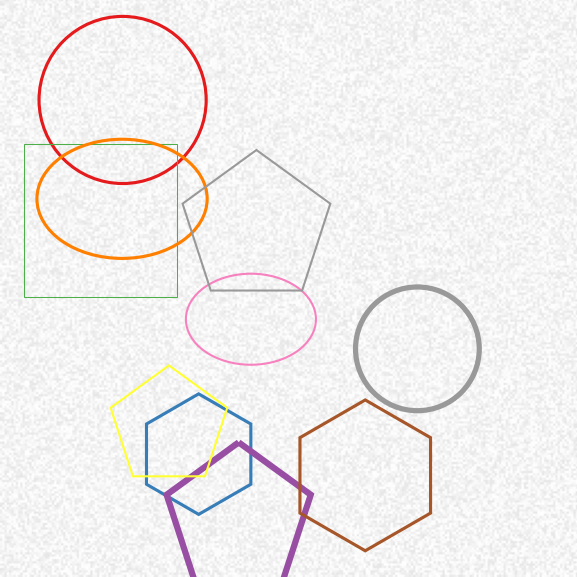[{"shape": "circle", "thickness": 1.5, "radius": 0.72, "center": [0.212, 0.826]}, {"shape": "hexagon", "thickness": 1.5, "radius": 0.52, "center": [0.344, 0.213]}, {"shape": "square", "thickness": 0.5, "radius": 0.66, "center": [0.174, 0.618]}, {"shape": "pentagon", "thickness": 3, "radius": 0.66, "center": [0.413, 0.102]}, {"shape": "oval", "thickness": 1.5, "radius": 0.74, "center": [0.211, 0.655]}, {"shape": "pentagon", "thickness": 1, "radius": 0.53, "center": [0.293, 0.26]}, {"shape": "hexagon", "thickness": 1.5, "radius": 0.65, "center": [0.632, 0.176]}, {"shape": "oval", "thickness": 1, "radius": 0.56, "center": [0.434, 0.446]}, {"shape": "circle", "thickness": 2.5, "radius": 0.54, "center": [0.723, 0.395]}, {"shape": "pentagon", "thickness": 1, "radius": 0.67, "center": [0.444, 0.605]}]